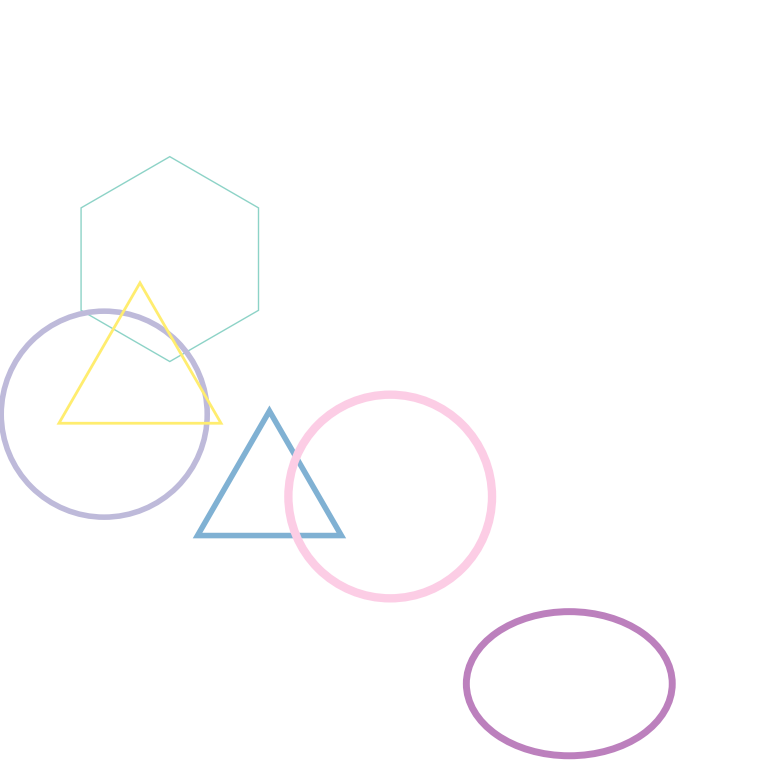[{"shape": "hexagon", "thickness": 0.5, "radius": 0.67, "center": [0.221, 0.664]}, {"shape": "circle", "thickness": 2, "radius": 0.67, "center": [0.135, 0.462]}, {"shape": "triangle", "thickness": 2, "radius": 0.54, "center": [0.35, 0.358]}, {"shape": "circle", "thickness": 3, "radius": 0.66, "center": [0.507, 0.355]}, {"shape": "oval", "thickness": 2.5, "radius": 0.67, "center": [0.739, 0.112]}, {"shape": "triangle", "thickness": 1, "radius": 0.61, "center": [0.182, 0.511]}]